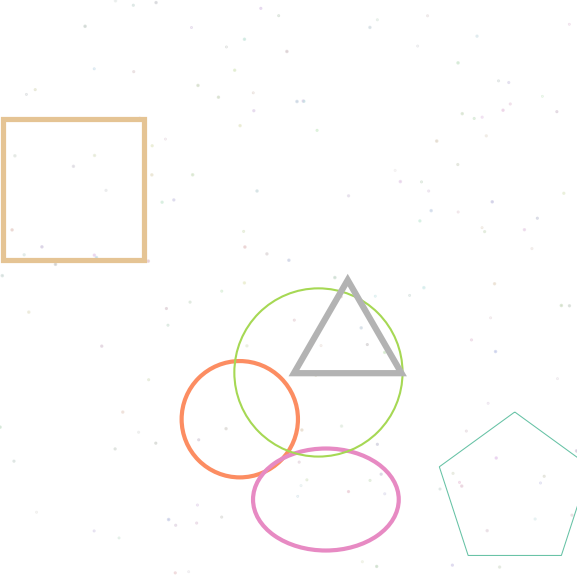[{"shape": "pentagon", "thickness": 0.5, "radius": 0.69, "center": [0.891, 0.148]}, {"shape": "circle", "thickness": 2, "radius": 0.5, "center": [0.415, 0.273]}, {"shape": "oval", "thickness": 2, "radius": 0.63, "center": [0.564, 0.134]}, {"shape": "circle", "thickness": 1, "radius": 0.73, "center": [0.551, 0.354]}, {"shape": "square", "thickness": 2.5, "radius": 0.61, "center": [0.127, 0.671]}, {"shape": "triangle", "thickness": 3, "radius": 0.54, "center": [0.602, 0.407]}]